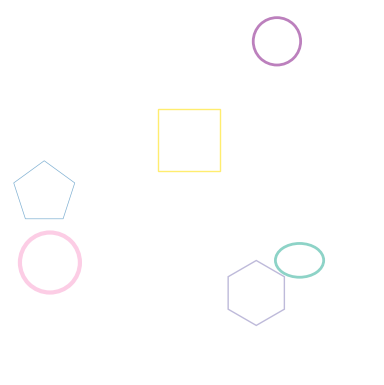[{"shape": "oval", "thickness": 2, "radius": 0.31, "center": [0.778, 0.324]}, {"shape": "hexagon", "thickness": 1, "radius": 0.42, "center": [0.666, 0.239]}, {"shape": "pentagon", "thickness": 0.5, "radius": 0.42, "center": [0.115, 0.499]}, {"shape": "circle", "thickness": 3, "radius": 0.39, "center": [0.13, 0.318]}, {"shape": "circle", "thickness": 2, "radius": 0.31, "center": [0.719, 0.893]}, {"shape": "square", "thickness": 1, "radius": 0.4, "center": [0.49, 0.638]}]